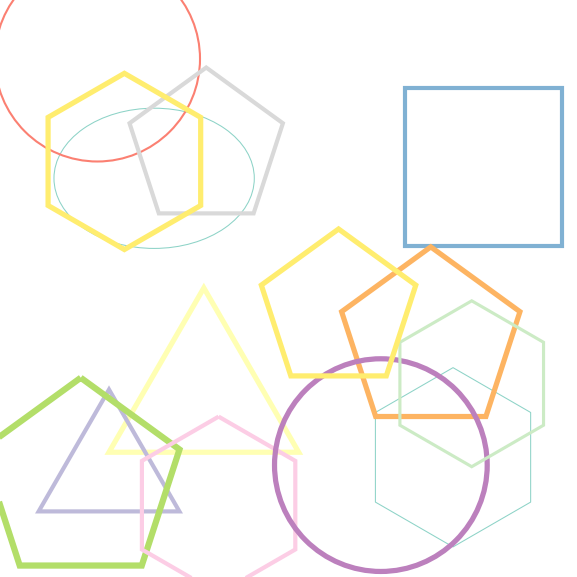[{"shape": "hexagon", "thickness": 0.5, "radius": 0.78, "center": [0.784, 0.207]}, {"shape": "oval", "thickness": 0.5, "radius": 0.87, "center": [0.267, 0.69]}, {"shape": "triangle", "thickness": 2.5, "radius": 0.95, "center": [0.353, 0.311]}, {"shape": "triangle", "thickness": 2, "radius": 0.7, "center": [0.189, 0.184]}, {"shape": "circle", "thickness": 1, "radius": 0.89, "center": [0.169, 0.897]}, {"shape": "square", "thickness": 2, "radius": 0.68, "center": [0.837, 0.71]}, {"shape": "pentagon", "thickness": 2.5, "radius": 0.81, "center": [0.746, 0.409]}, {"shape": "pentagon", "thickness": 3, "radius": 0.9, "center": [0.14, 0.165]}, {"shape": "hexagon", "thickness": 2, "radius": 0.77, "center": [0.379, 0.124]}, {"shape": "pentagon", "thickness": 2, "radius": 0.7, "center": [0.357, 0.743]}, {"shape": "circle", "thickness": 2.5, "radius": 0.92, "center": [0.66, 0.194]}, {"shape": "hexagon", "thickness": 1.5, "radius": 0.72, "center": [0.817, 0.335]}, {"shape": "hexagon", "thickness": 2.5, "radius": 0.76, "center": [0.215, 0.72]}, {"shape": "pentagon", "thickness": 2.5, "radius": 0.7, "center": [0.586, 0.462]}]